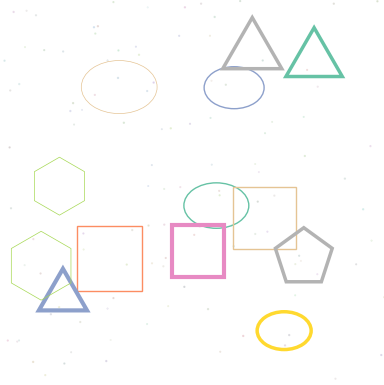[{"shape": "triangle", "thickness": 2.5, "radius": 0.42, "center": [0.816, 0.844]}, {"shape": "oval", "thickness": 1, "radius": 0.42, "center": [0.562, 0.466]}, {"shape": "square", "thickness": 1, "radius": 0.42, "center": [0.285, 0.329]}, {"shape": "oval", "thickness": 1, "radius": 0.39, "center": [0.608, 0.772]}, {"shape": "triangle", "thickness": 3, "radius": 0.36, "center": [0.163, 0.23]}, {"shape": "square", "thickness": 3, "radius": 0.33, "center": [0.514, 0.348]}, {"shape": "hexagon", "thickness": 0.5, "radius": 0.45, "center": [0.107, 0.31]}, {"shape": "hexagon", "thickness": 0.5, "radius": 0.38, "center": [0.154, 0.516]}, {"shape": "oval", "thickness": 2.5, "radius": 0.35, "center": [0.738, 0.141]}, {"shape": "oval", "thickness": 0.5, "radius": 0.49, "center": [0.31, 0.774]}, {"shape": "square", "thickness": 1, "radius": 0.41, "center": [0.686, 0.434]}, {"shape": "pentagon", "thickness": 2.5, "radius": 0.39, "center": [0.789, 0.331]}, {"shape": "triangle", "thickness": 2.5, "radius": 0.44, "center": [0.655, 0.866]}]